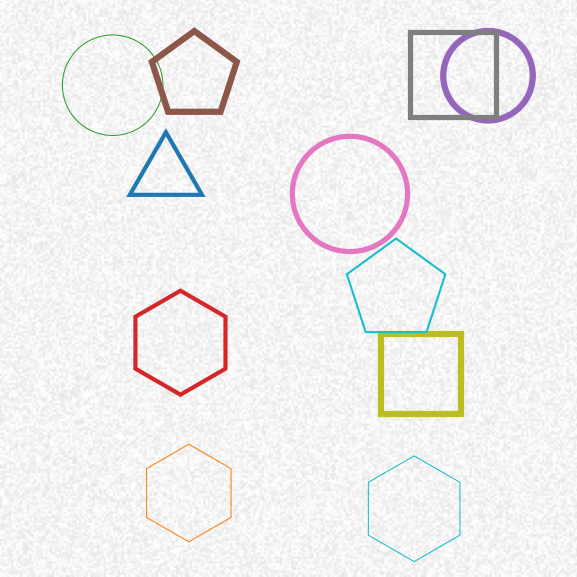[{"shape": "triangle", "thickness": 2, "radius": 0.36, "center": [0.287, 0.698]}, {"shape": "hexagon", "thickness": 0.5, "radius": 0.42, "center": [0.327, 0.145]}, {"shape": "circle", "thickness": 0.5, "radius": 0.44, "center": [0.195, 0.852]}, {"shape": "hexagon", "thickness": 2, "radius": 0.45, "center": [0.312, 0.406]}, {"shape": "circle", "thickness": 3, "radius": 0.39, "center": [0.845, 0.868]}, {"shape": "pentagon", "thickness": 3, "radius": 0.39, "center": [0.337, 0.868]}, {"shape": "circle", "thickness": 2.5, "radius": 0.5, "center": [0.606, 0.663]}, {"shape": "square", "thickness": 2.5, "radius": 0.37, "center": [0.784, 0.87]}, {"shape": "square", "thickness": 3, "radius": 0.35, "center": [0.729, 0.352]}, {"shape": "hexagon", "thickness": 0.5, "radius": 0.46, "center": [0.717, 0.118]}, {"shape": "pentagon", "thickness": 1, "radius": 0.45, "center": [0.686, 0.497]}]